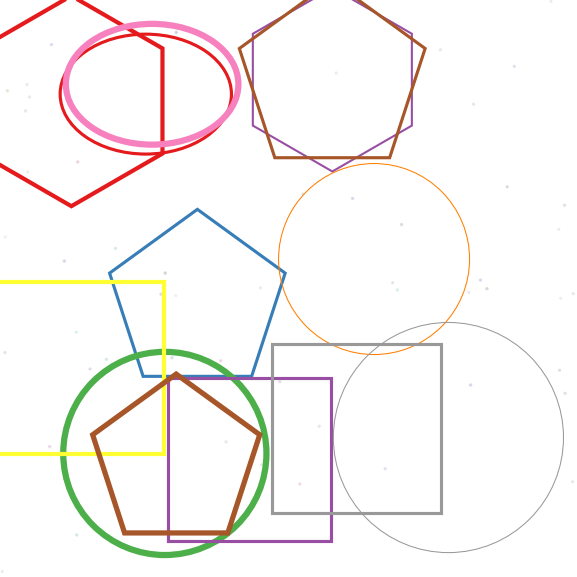[{"shape": "hexagon", "thickness": 2, "radius": 0.91, "center": [0.124, 0.824]}, {"shape": "oval", "thickness": 1.5, "radius": 0.74, "center": [0.252, 0.836]}, {"shape": "pentagon", "thickness": 1.5, "radius": 0.8, "center": [0.342, 0.477]}, {"shape": "circle", "thickness": 3, "radius": 0.88, "center": [0.285, 0.214]}, {"shape": "square", "thickness": 1.5, "radius": 0.71, "center": [0.432, 0.204]}, {"shape": "hexagon", "thickness": 1, "radius": 0.79, "center": [0.575, 0.861]}, {"shape": "circle", "thickness": 0.5, "radius": 0.83, "center": [0.648, 0.551]}, {"shape": "square", "thickness": 2, "radius": 0.75, "center": [0.135, 0.362]}, {"shape": "pentagon", "thickness": 1.5, "radius": 0.85, "center": [0.575, 0.863]}, {"shape": "pentagon", "thickness": 2.5, "radius": 0.76, "center": [0.305, 0.199]}, {"shape": "oval", "thickness": 3, "radius": 0.75, "center": [0.263, 0.853]}, {"shape": "circle", "thickness": 0.5, "radius": 1.0, "center": [0.776, 0.241]}, {"shape": "square", "thickness": 1.5, "radius": 0.73, "center": [0.618, 0.258]}]